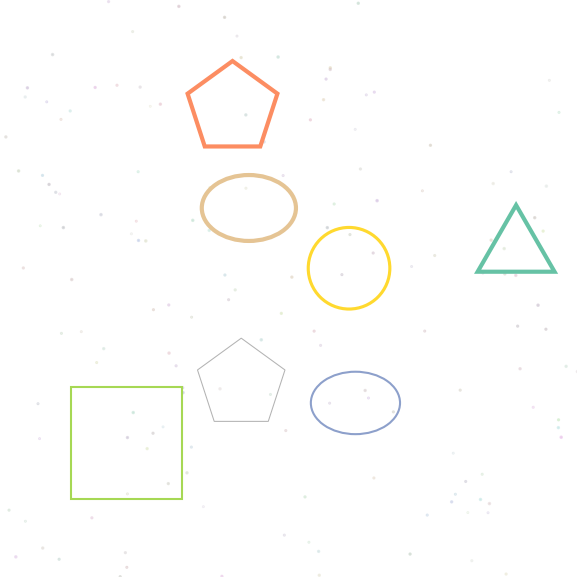[{"shape": "triangle", "thickness": 2, "radius": 0.38, "center": [0.894, 0.567]}, {"shape": "pentagon", "thickness": 2, "radius": 0.41, "center": [0.403, 0.812]}, {"shape": "oval", "thickness": 1, "radius": 0.39, "center": [0.615, 0.301]}, {"shape": "square", "thickness": 1, "radius": 0.48, "center": [0.219, 0.232]}, {"shape": "circle", "thickness": 1.5, "radius": 0.35, "center": [0.604, 0.535]}, {"shape": "oval", "thickness": 2, "radius": 0.41, "center": [0.431, 0.639]}, {"shape": "pentagon", "thickness": 0.5, "radius": 0.4, "center": [0.418, 0.334]}]